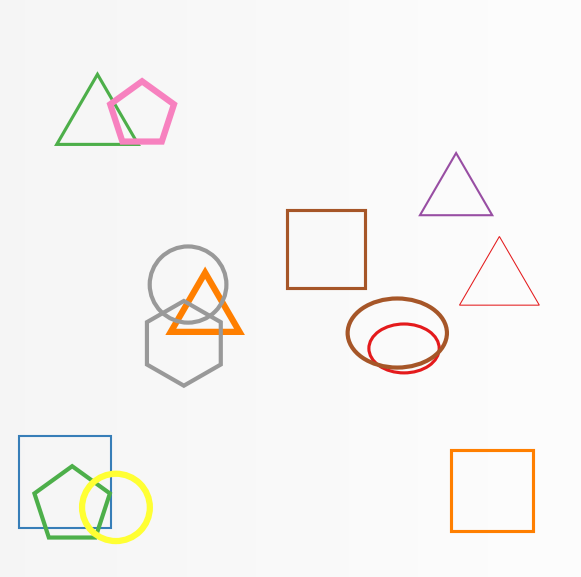[{"shape": "triangle", "thickness": 0.5, "radius": 0.4, "center": [0.859, 0.51]}, {"shape": "oval", "thickness": 1.5, "radius": 0.3, "center": [0.695, 0.396]}, {"shape": "square", "thickness": 1, "radius": 0.4, "center": [0.112, 0.164]}, {"shape": "pentagon", "thickness": 2, "radius": 0.34, "center": [0.124, 0.124]}, {"shape": "triangle", "thickness": 1.5, "radius": 0.4, "center": [0.168, 0.79]}, {"shape": "triangle", "thickness": 1, "radius": 0.36, "center": [0.785, 0.662]}, {"shape": "triangle", "thickness": 3, "radius": 0.34, "center": [0.353, 0.459]}, {"shape": "square", "thickness": 1.5, "radius": 0.35, "center": [0.846, 0.15]}, {"shape": "circle", "thickness": 3, "radius": 0.29, "center": [0.199, 0.121]}, {"shape": "oval", "thickness": 2, "radius": 0.43, "center": [0.683, 0.422]}, {"shape": "square", "thickness": 1.5, "radius": 0.34, "center": [0.561, 0.568]}, {"shape": "pentagon", "thickness": 3, "radius": 0.29, "center": [0.244, 0.801]}, {"shape": "hexagon", "thickness": 2, "radius": 0.37, "center": [0.316, 0.405]}, {"shape": "circle", "thickness": 2, "radius": 0.33, "center": [0.324, 0.506]}]